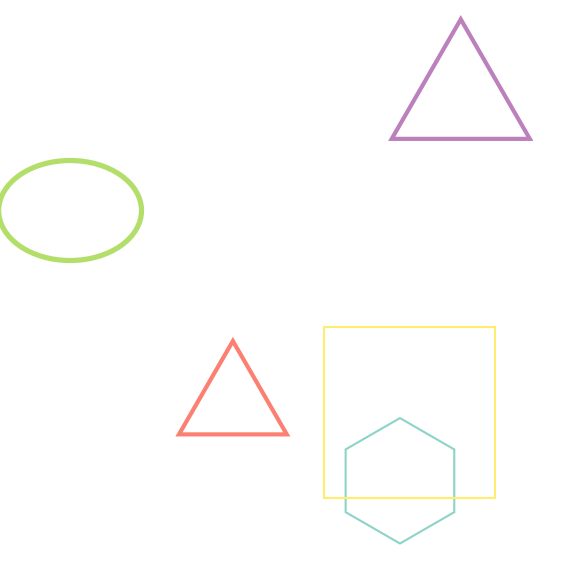[{"shape": "hexagon", "thickness": 1, "radius": 0.54, "center": [0.693, 0.167]}, {"shape": "triangle", "thickness": 2, "radius": 0.54, "center": [0.403, 0.301]}, {"shape": "oval", "thickness": 2.5, "radius": 0.62, "center": [0.121, 0.635]}, {"shape": "triangle", "thickness": 2, "radius": 0.69, "center": [0.798, 0.828]}, {"shape": "square", "thickness": 1, "radius": 0.74, "center": [0.709, 0.285]}]